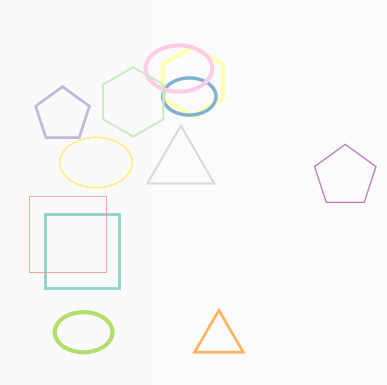[{"shape": "square", "thickness": 2, "radius": 0.48, "center": [0.211, 0.348]}, {"shape": "hexagon", "thickness": 3, "radius": 0.45, "center": [0.498, 0.788]}, {"shape": "pentagon", "thickness": 2, "radius": 0.37, "center": [0.161, 0.702]}, {"shape": "square", "thickness": 0.5, "radius": 0.5, "center": [0.174, 0.392]}, {"shape": "oval", "thickness": 2.5, "radius": 0.34, "center": [0.489, 0.749]}, {"shape": "triangle", "thickness": 2, "radius": 0.36, "center": [0.565, 0.121]}, {"shape": "oval", "thickness": 3, "radius": 0.37, "center": [0.216, 0.137]}, {"shape": "oval", "thickness": 3, "radius": 0.43, "center": [0.462, 0.822]}, {"shape": "triangle", "thickness": 1.5, "radius": 0.5, "center": [0.467, 0.573]}, {"shape": "pentagon", "thickness": 1, "radius": 0.42, "center": [0.891, 0.542]}, {"shape": "hexagon", "thickness": 1.5, "radius": 0.45, "center": [0.344, 0.735]}, {"shape": "oval", "thickness": 1, "radius": 0.47, "center": [0.248, 0.578]}]